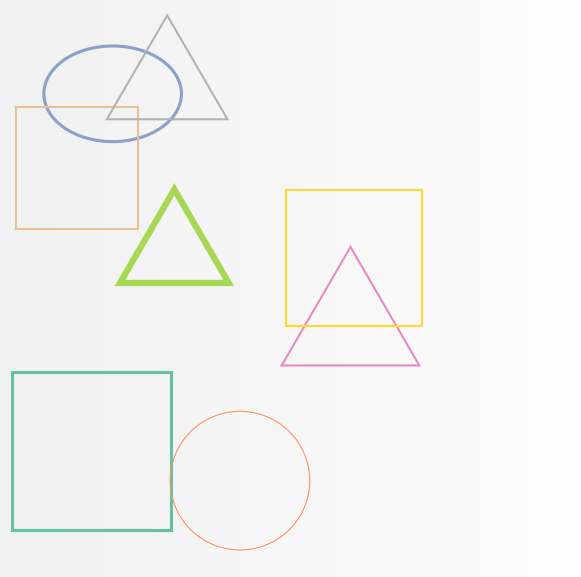[{"shape": "square", "thickness": 1.5, "radius": 0.68, "center": [0.157, 0.219]}, {"shape": "circle", "thickness": 0.5, "radius": 0.6, "center": [0.413, 0.167]}, {"shape": "oval", "thickness": 1.5, "radius": 0.59, "center": [0.194, 0.837]}, {"shape": "triangle", "thickness": 1, "radius": 0.68, "center": [0.603, 0.435]}, {"shape": "triangle", "thickness": 3, "radius": 0.54, "center": [0.3, 0.563]}, {"shape": "square", "thickness": 1, "radius": 0.59, "center": [0.609, 0.553]}, {"shape": "square", "thickness": 1, "radius": 0.53, "center": [0.132, 0.708]}, {"shape": "triangle", "thickness": 1, "radius": 0.6, "center": [0.288, 0.853]}]